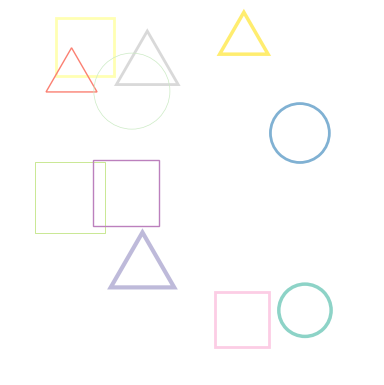[{"shape": "circle", "thickness": 2.5, "radius": 0.34, "center": [0.792, 0.194]}, {"shape": "square", "thickness": 2, "radius": 0.38, "center": [0.22, 0.879]}, {"shape": "triangle", "thickness": 3, "radius": 0.48, "center": [0.37, 0.301]}, {"shape": "triangle", "thickness": 1, "radius": 0.38, "center": [0.186, 0.799]}, {"shape": "circle", "thickness": 2, "radius": 0.38, "center": [0.779, 0.654]}, {"shape": "square", "thickness": 0.5, "radius": 0.46, "center": [0.182, 0.487]}, {"shape": "square", "thickness": 2, "radius": 0.35, "center": [0.629, 0.17]}, {"shape": "triangle", "thickness": 2, "radius": 0.46, "center": [0.383, 0.827]}, {"shape": "square", "thickness": 1, "radius": 0.43, "center": [0.328, 0.499]}, {"shape": "circle", "thickness": 0.5, "radius": 0.49, "center": [0.343, 0.763]}, {"shape": "triangle", "thickness": 2.5, "radius": 0.36, "center": [0.633, 0.896]}]